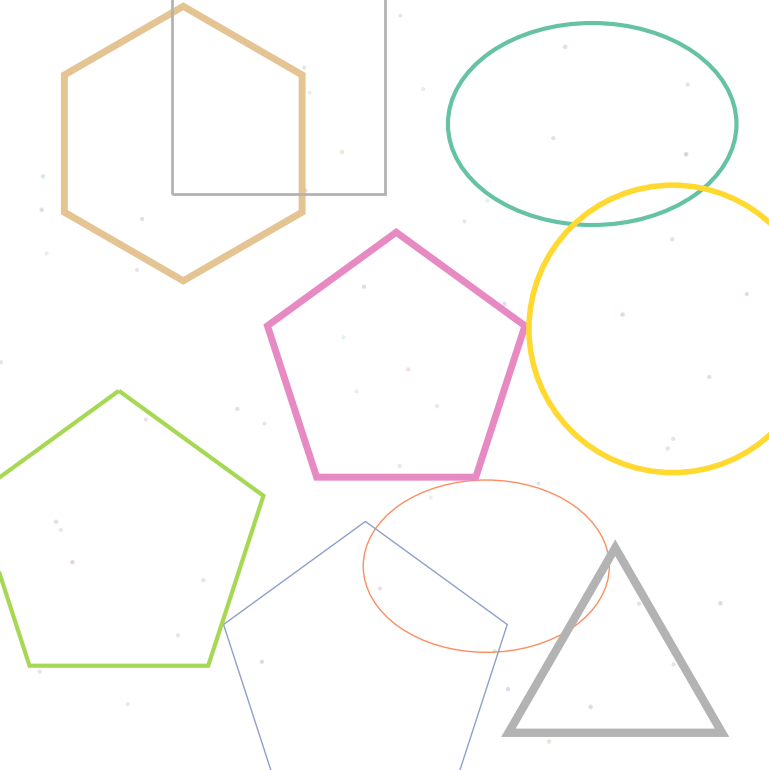[{"shape": "oval", "thickness": 1.5, "radius": 0.94, "center": [0.769, 0.839]}, {"shape": "oval", "thickness": 0.5, "radius": 0.8, "center": [0.632, 0.265]}, {"shape": "pentagon", "thickness": 0.5, "radius": 0.97, "center": [0.475, 0.129]}, {"shape": "pentagon", "thickness": 2.5, "radius": 0.88, "center": [0.515, 0.523]}, {"shape": "pentagon", "thickness": 1.5, "radius": 0.99, "center": [0.154, 0.295]}, {"shape": "circle", "thickness": 2, "radius": 0.93, "center": [0.874, 0.573]}, {"shape": "hexagon", "thickness": 2.5, "radius": 0.89, "center": [0.238, 0.814]}, {"shape": "square", "thickness": 1, "radius": 0.69, "center": [0.362, 0.886]}, {"shape": "triangle", "thickness": 3, "radius": 0.8, "center": [0.799, 0.128]}]